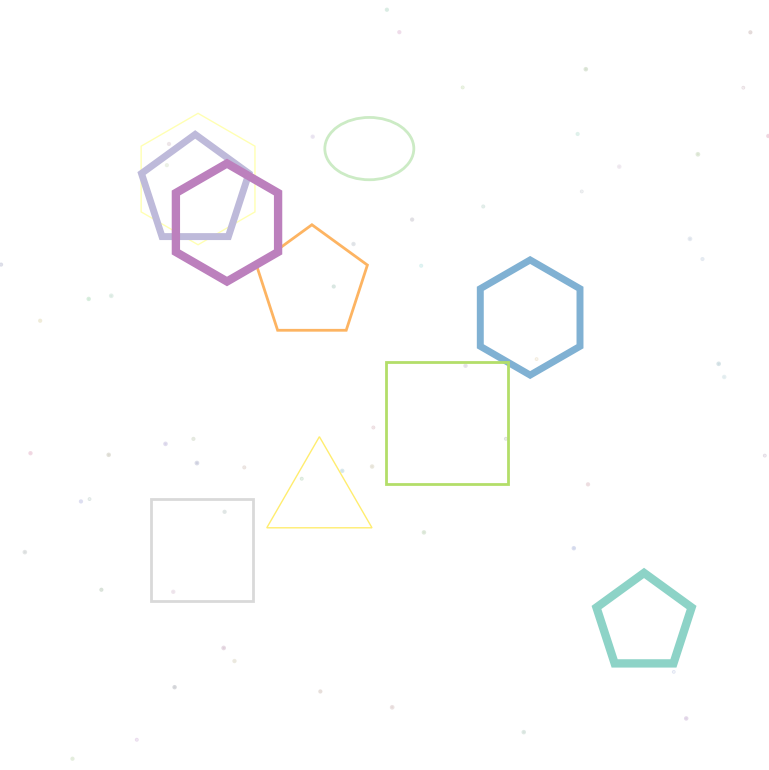[{"shape": "pentagon", "thickness": 3, "radius": 0.32, "center": [0.836, 0.191]}, {"shape": "hexagon", "thickness": 0.5, "radius": 0.43, "center": [0.257, 0.767]}, {"shape": "pentagon", "thickness": 2.5, "radius": 0.37, "center": [0.254, 0.752]}, {"shape": "hexagon", "thickness": 2.5, "radius": 0.37, "center": [0.689, 0.588]}, {"shape": "pentagon", "thickness": 1, "radius": 0.38, "center": [0.405, 0.632]}, {"shape": "square", "thickness": 1, "radius": 0.4, "center": [0.58, 0.451]}, {"shape": "square", "thickness": 1, "radius": 0.33, "center": [0.263, 0.286]}, {"shape": "hexagon", "thickness": 3, "radius": 0.38, "center": [0.295, 0.711]}, {"shape": "oval", "thickness": 1, "radius": 0.29, "center": [0.48, 0.807]}, {"shape": "triangle", "thickness": 0.5, "radius": 0.39, "center": [0.415, 0.354]}]